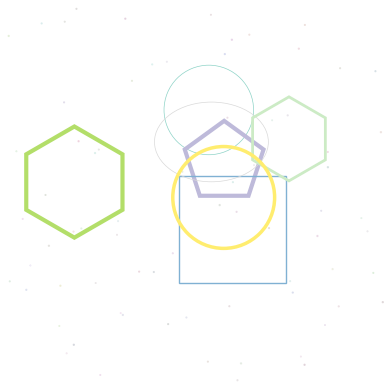[{"shape": "circle", "thickness": 0.5, "radius": 0.58, "center": [0.542, 0.714]}, {"shape": "pentagon", "thickness": 3, "radius": 0.54, "center": [0.582, 0.579]}, {"shape": "square", "thickness": 1, "radius": 0.69, "center": [0.604, 0.405]}, {"shape": "hexagon", "thickness": 3, "radius": 0.72, "center": [0.193, 0.527]}, {"shape": "oval", "thickness": 0.5, "radius": 0.74, "center": [0.549, 0.631]}, {"shape": "hexagon", "thickness": 2, "radius": 0.55, "center": [0.751, 0.639]}, {"shape": "circle", "thickness": 2.5, "radius": 0.66, "center": [0.581, 0.487]}]